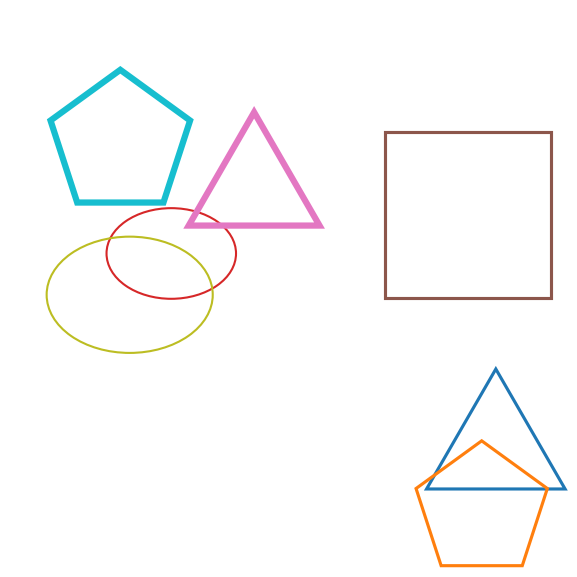[{"shape": "triangle", "thickness": 1.5, "radius": 0.69, "center": [0.859, 0.222]}, {"shape": "pentagon", "thickness": 1.5, "radius": 0.6, "center": [0.834, 0.116]}, {"shape": "oval", "thickness": 1, "radius": 0.56, "center": [0.297, 0.56]}, {"shape": "square", "thickness": 1.5, "radius": 0.72, "center": [0.811, 0.627]}, {"shape": "triangle", "thickness": 3, "radius": 0.65, "center": [0.44, 0.674]}, {"shape": "oval", "thickness": 1, "radius": 0.72, "center": [0.225, 0.489]}, {"shape": "pentagon", "thickness": 3, "radius": 0.64, "center": [0.208, 0.751]}]